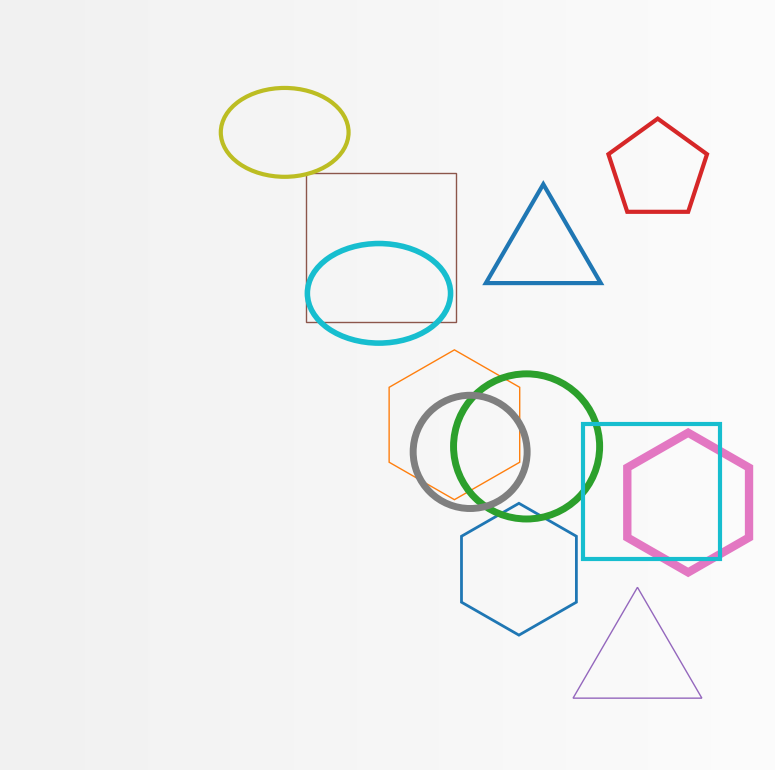[{"shape": "hexagon", "thickness": 1, "radius": 0.43, "center": [0.67, 0.261]}, {"shape": "triangle", "thickness": 1.5, "radius": 0.43, "center": [0.701, 0.675]}, {"shape": "hexagon", "thickness": 0.5, "radius": 0.49, "center": [0.586, 0.448]}, {"shape": "circle", "thickness": 2.5, "radius": 0.47, "center": [0.679, 0.42]}, {"shape": "pentagon", "thickness": 1.5, "radius": 0.33, "center": [0.849, 0.779]}, {"shape": "triangle", "thickness": 0.5, "radius": 0.48, "center": [0.823, 0.141]}, {"shape": "square", "thickness": 0.5, "radius": 0.48, "center": [0.492, 0.679]}, {"shape": "hexagon", "thickness": 3, "radius": 0.45, "center": [0.888, 0.347]}, {"shape": "circle", "thickness": 2.5, "radius": 0.37, "center": [0.607, 0.413]}, {"shape": "oval", "thickness": 1.5, "radius": 0.41, "center": [0.367, 0.828]}, {"shape": "square", "thickness": 1.5, "radius": 0.44, "center": [0.841, 0.361]}, {"shape": "oval", "thickness": 2, "radius": 0.46, "center": [0.489, 0.619]}]